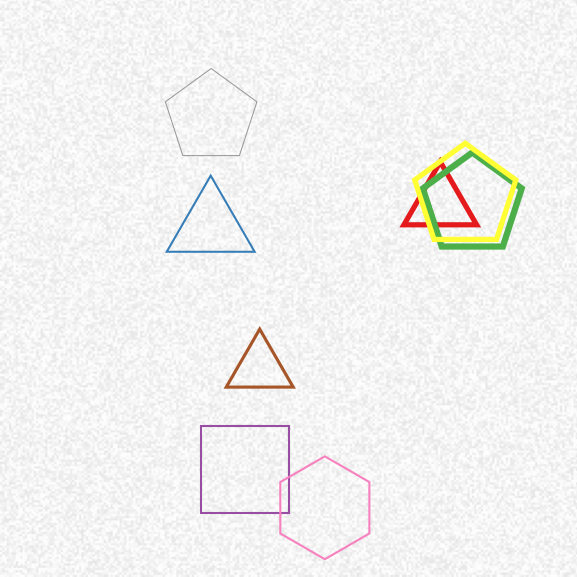[{"shape": "triangle", "thickness": 2.5, "radius": 0.36, "center": [0.762, 0.646]}, {"shape": "triangle", "thickness": 1, "radius": 0.44, "center": [0.365, 0.607]}, {"shape": "pentagon", "thickness": 3, "radius": 0.45, "center": [0.818, 0.645]}, {"shape": "square", "thickness": 1, "radius": 0.38, "center": [0.424, 0.187]}, {"shape": "pentagon", "thickness": 2.5, "radius": 0.46, "center": [0.806, 0.659]}, {"shape": "triangle", "thickness": 1.5, "radius": 0.33, "center": [0.45, 0.362]}, {"shape": "hexagon", "thickness": 1, "radius": 0.45, "center": [0.562, 0.12]}, {"shape": "pentagon", "thickness": 0.5, "radius": 0.42, "center": [0.366, 0.797]}]